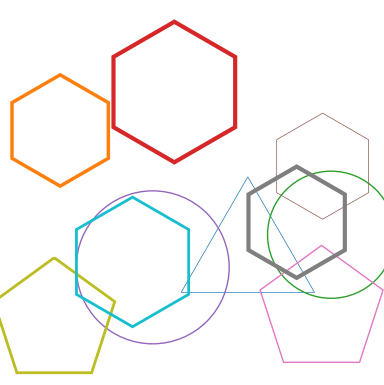[{"shape": "triangle", "thickness": 0.5, "radius": 1.0, "center": [0.644, 0.341]}, {"shape": "hexagon", "thickness": 2.5, "radius": 0.72, "center": [0.156, 0.661]}, {"shape": "circle", "thickness": 1, "radius": 0.83, "center": [0.86, 0.39]}, {"shape": "hexagon", "thickness": 3, "radius": 0.91, "center": [0.453, 0.761]}, {"shape": "circle", "thickness": 1, "radius": 0.99, "center": [0.397, 0.306]}, {"shape": "hexagon", "thickness": 0.5, "radius": 0.69, "center": [0.838, 0.568]}, {"shape": "pentagon", "thickness": 1, "radius": 0.84, "center": [0.835, 0.195]}, {"shape": "hexagon", "thickness": 3, "radius": 0.72, "center": [0.771, 0.423]}, {"shape": "pentagon", "thickness": 2, "radius": 0.83, "center": [0.141, 0.165]}, {"shape": "hexagon", "thickness": 2, "radius": 0.84, "center": [0.344, 0.32]}]